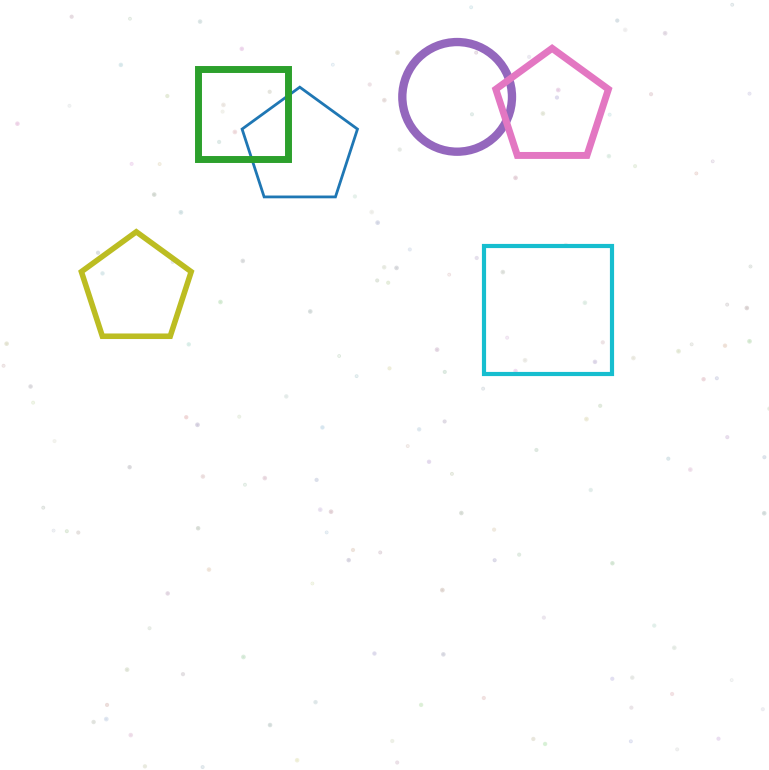[{"shape": "pentagon", "thickness": 1, "radius": 0.39, "center": [0.389, 0.808]}, {"shape": "square", "thickness": 2.5, "radius": 0.29, "center": [0.316, 0.852]}, {"shape": "circle", "thickness": 3, "radius": 0.36, "center": [0.594, 0.874]}, {"shape": "pentagon", "thickness": 2.5, "radius": 0.38, "center": [0.717, 0.86]}, {"shape": "pentagon", "thickness": 2, "radius": 0.37, "center": [0.177, 0.624]}, {"shape": "square", "thickness": 1.5, "radius": 0.41, "center": [0.712, 0.597]}]